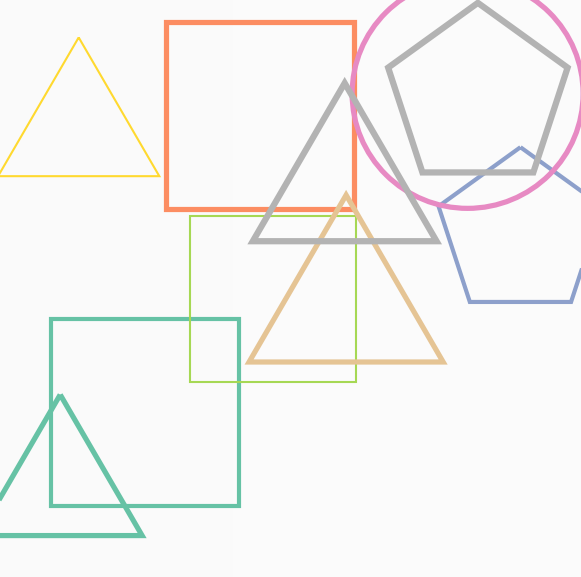[{"shape": "triangle", "thickness": 2.5, "radius": 0.81, "center": [0.104, 0.153]}, {"shape": "square", "thickness": 2, "radius": 0.81, "center": [0.249, 0.285]}, {"shape": "square", "thickness": 2.5, "radius": 0.81, "center": [0.448, 0.799]}, {"shape": "pentagon", "thickness": 2, "radius": 0.74, "center": [0.895, 0.596]}, {"shape": "circle", "thickness": 2.5, "radius": 0.99, "center": [0.805, 0.837]}, {"shape": "square", "thickness": 1, "radius": 0.72, "center": [0.47, 0.481]}, {"shape": "triangle", "thickness": 1, "radius": 0.8, "center": [0.135, 0.774]}, {"shape": "triangle", "thickness": 2.5, "radius": 0.96, "center": [0.595, 0.469]}, {"shape": "pentagon", "thickness": 3, "radius": 0.81, "center": [0.822, 0.832]}, {"shape": "triangle", "thickness": 3, "radius": 0.91, "center": [0.593, 0.673]}]